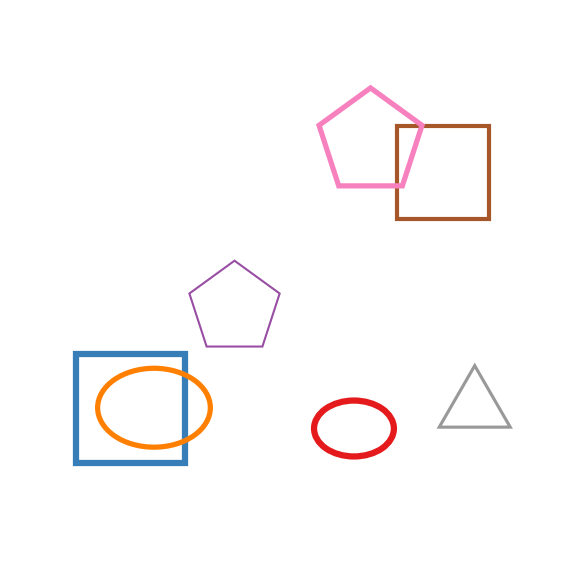[{"shape": "oval", "thickness": 3, "radius": 0.35, "center": [0.613, 0.257]}, {"shape": "square", "thickness": 3, "radius": 0.47, "center": [0.226, 0.293]}, {"shape": "pentagon", "thickness": 1, "radius": 0.41, "center": [0.406, 0.466]}, {"shape": "oval", "thickness": 2.5, "radius": 0.49, "center": [0.267, 0.293]}, {"shape": "square", "thickness": 2, "radius": 0.4, "center": [0.767, 0.7]}, {"shape": "pentagon", "thickness": 2.5, "radius": 0.47, "center": [0.642, 0.753]}, {"shape": "triangle", "thickness": 1.5, "radius": 0.35, "center": [0.822, 0.295]}]